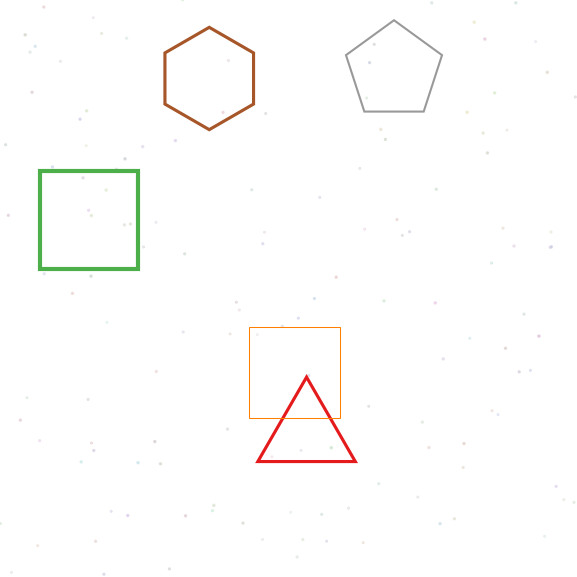[{"shape": "triangle", "thickness": 1.5, "radius": 0.49, "center": [0.531, 0.249]}, {"shape": "square", "thickness": 2, "radius": 0.43, "center": [0.154, 0.619]}, {"shape": "square", "thickness": 0.5, "radius": 0.39, "center": [0.51, 0.354]}, {"shape": "hexagon", "thickness": 1.5, "radius": 0.44, "center": [0.362, 0.863]}, {"shape": "pentagon", "thickness": 1, "radius": 0.44, "center": [0.682, 0.877]}]